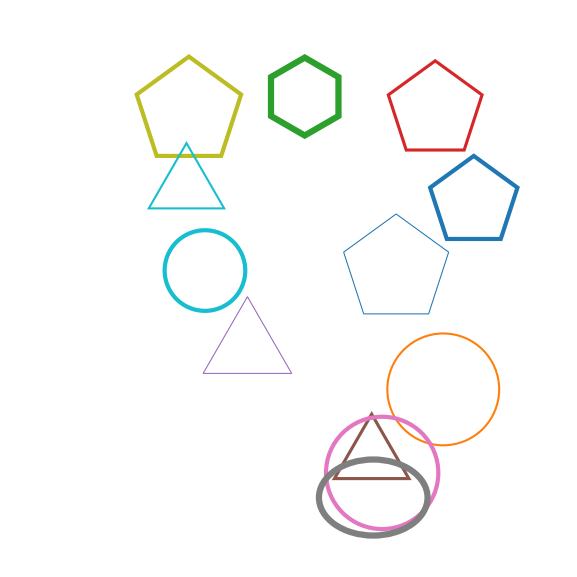[{"shape": "pentagon", "thickness": 2, "radius": 0.4, "center": [0.82, 0.65]}, {"shape": "pentagon", "thickness": 0.5, "radius": 0.48, "center": [0.686, 0.533]}, {"shape": "circle", "thickness": 1, "radius": 0.48, "center": [0.768, 0.325]}, {"shape": "hexagon", "thickness": 3, "radius": 0.34, "center": [0.528, 0.832]}, {"shape": "pentagon", "thickness": 1.5, "radius": 0.43, "center": [0.754, 0.808]}, {"shape": "triangle", "thickness": 0.5, "radius": 0.44, "center": [0.428, 0.397]}, {"shape": "triangle", "thickness": 1.5, "radius": 0.37, "center": [0.644, 0.208]}, {"shape": "circle", "thickness": 2, "radius": 0.49, "center": [0.662, 0.18]}, {"shape": "oval", "thickness": 3, "radius": 0.47, "center": [0.646, 0.138]}, {"shape": "pentagon", "thickness": 2, "radius": 0.48, "center": [0.327, 0.806]}, {"shape": "circle", "thickness": 2, "radius": 0.35, "center": [0.355, 0.531]}, {"shape": "triangle", "thickness": 1, "radius": 0.38, "center": [0.323, 0.676]}]